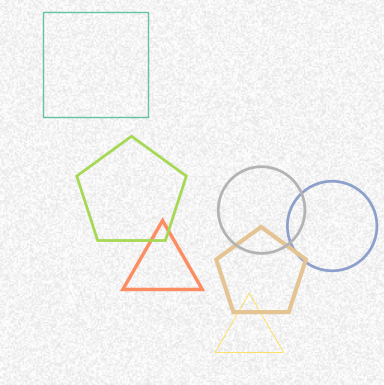[{"shape": "square", "thickness": 1, "radius": 0.68, "center": [0.248, 0.832]}, {"shape": "triangle", "thickness": 2.5, "radius": 0.6, "center": [0.422, 0.308]}, {"shape": "circle", "thickness": 2, "radius": 0.58, "center": [0.863, 0.413]}, {"shape": "pentagon", "thickness": 2, "radius": 0.75, "center": [0.342, 0.496]}, {"shape": "triangle", "thickness": 0.5, "radius": 0.51, "center": [0.648, 0.136]}, {"shape": "pentagon", "thickness": 3, "radius": 0.61, "center": [0.678, 0.288]}, {"shape": "circle", "thickness": 2, "radius": 0.56, "center": [0.679, 0.454]}]